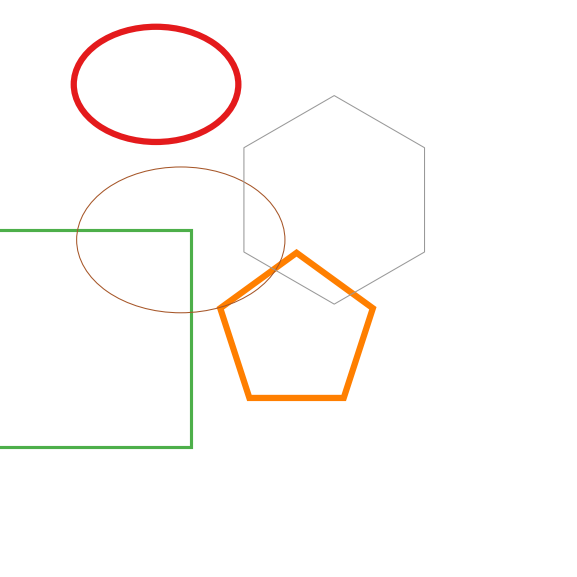[{"shape": "oval", "thickness": 3, "radius": 0.71, "center": [0.27, 0.853]}, {"shape": "square", "thickness": 1.5, "radius": 0.94, "center": [0.144, 0.413]}, {"shape": "pentagon", "thickness": 3, "radius": 0.69, "center": [0.514, 0.422]}, {"shape": "oval", "thickness": 0.5, "radius": 0.9, "center": [0.313, 0.584]}, {"shape": "hexagon", "thickness": 0.5, "radius": 0.9, "center": [0.579, 0.653]}]